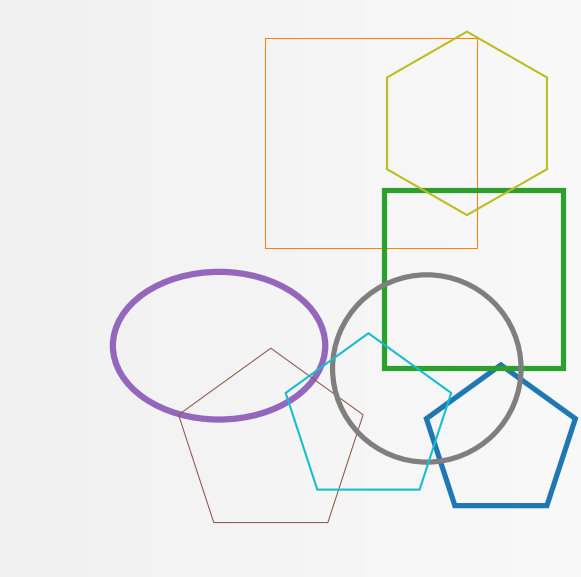[{"shape": "pentagon", "thickness": 2.5, "radius": 0.67, "center": [0.862, 0.233]}, {"shape": "square", "thickness": 0.5, "radius": 0.91, "center": [0.639, 0.751]}, {"shape": "square", "thickness": 2.5, "radius": 0.77, "center": [0.814, 0.516]}, {"shape": "oval", "thickness": 3, "radius": 0.91, "center": [0.377, 0.401]}, {"shape": "pentagon", "thickness": 0.5, "radius": 0.83, "center": [0.466, 0.229]}, {"shape": "circle", "thickness": 2.5, "radius": 0.81, "center": [0.734, 0.361]}, {"shape": "hexagon", "thickness": 1, "radius": 0.79, "center": [0.803, 0.786]}, {"shape": "pentagon", "thickness": 1, "radius": 0.75, "center": [0.634, 0.272]}]